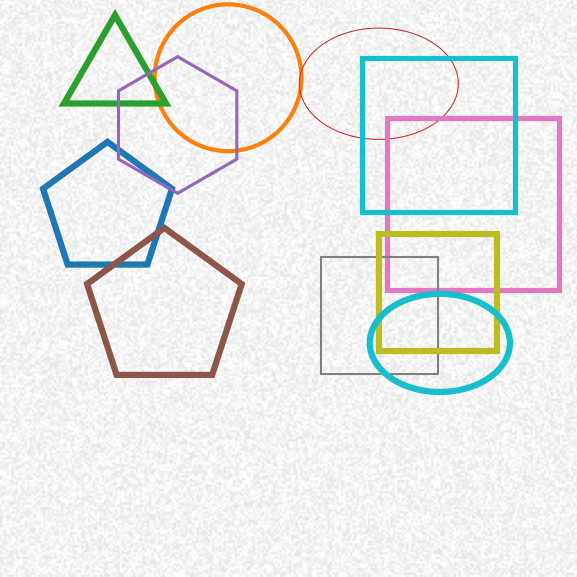[{"shape": "pentagon", "thickness": 3, "radius": 0.59, "center": [0.186, 0.636]}, {"shape": "circle", "thickness": 2, "radius": 0.64, "center": [0.395, 0.865]}, {"shape": "triangle", "thickness": 3, "radius": 0.51, "center": [0.199, 0.871]}, {"shape": "oval", "thickness": 0.5, "radius": 0.69, "center": [0.656, 0.854]}, {"shape": "hexagon", "thickness": 1.5, "radius": 0.59, "center": [0.308, 0.783]}, {"shape": "pentagon", "thickness": 3, "radius": 0.7, "center": [0.285, 0.464]}, {"shape": "square", "thickness": 2.5, "radius": 0.75, "center": [0.819, 0.646]}, {"shape": "square", "thickness": 1, "radius": 0.5, "center": [0.657, 0.453]}, {"shape": "square", "thickness": 3, "radius": 0.51, "center": [0.759, 0.493]}, {"shape": "square", "thickness": 2.5, "radius": 0.66, "center": [0.76, 0.766]}, {"shape": "oval", "thickness": 3, "radius": 0.61, "center": [0.762, 0.405]}]